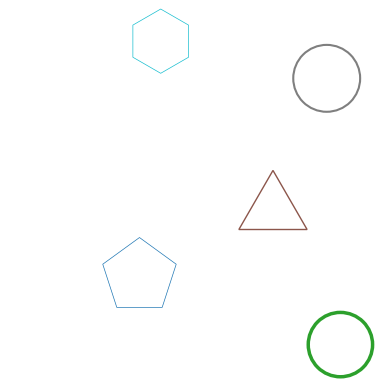[{"shape": "pentagon", "thickness": 0.5, "radius": 0.5, "center": [0.362, 0.283]}, {"shape": "circle", "thickness": 2.5, "radius": 0.42, "center": [0.884, 0.105]}, {"shape": "triangle", "thickness": 1, "radius": 0.51, "center": [0.709, 0.455]}, {"shape": "circle", "thickness": 1.5, "radius": 0.43, "center": [0.849, 0.797]}, {"shape": "hexagon", "thickness": 0.5, "radius": 0.42, "center": [0.417, 0.893]}]